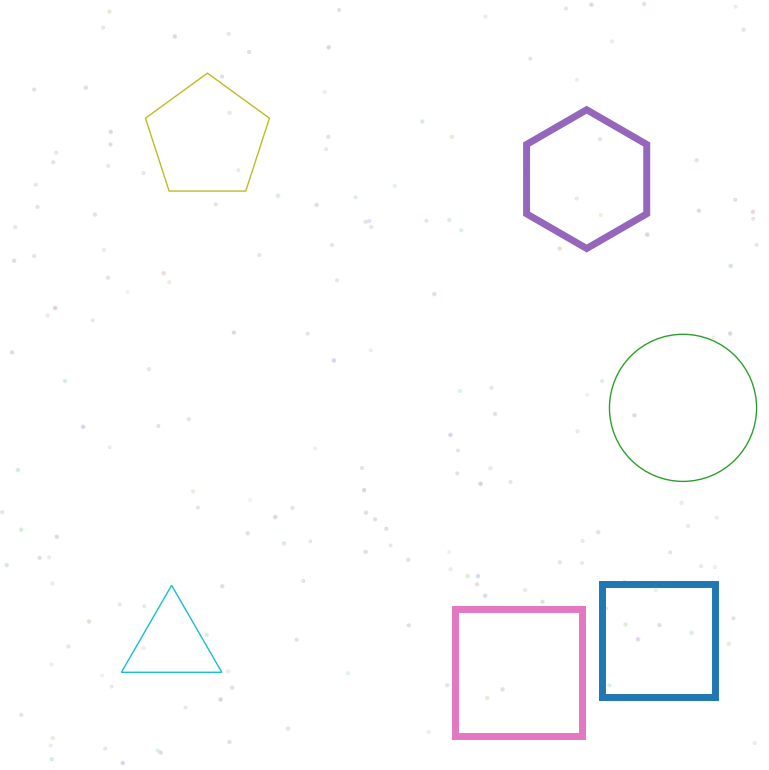[{"shape": "square", "thickness": 2.5, "radius": 0.37, "center": [0.856, 0.168]}, {"shape": "circle", "thickness": 0.5, "radius": 0.48, "center": [0.887, 0.47]}, {"shape": "hexagon", "thickness": 2.5, "radius": 0.45, "center": [0.762, 0.767]}, {"shape": "square", "thickness": 2.5, "radius": 0.41, "center": [0.673, 0.126]}, {"shape": "pentagon", "thickness": 0.5, "radius": 0.42, "center": [0.269, 0.82]}, {"shape": "triangle", "thickness": 0.5, "radius": 0.38, "center": [0.223, 0.165]}]